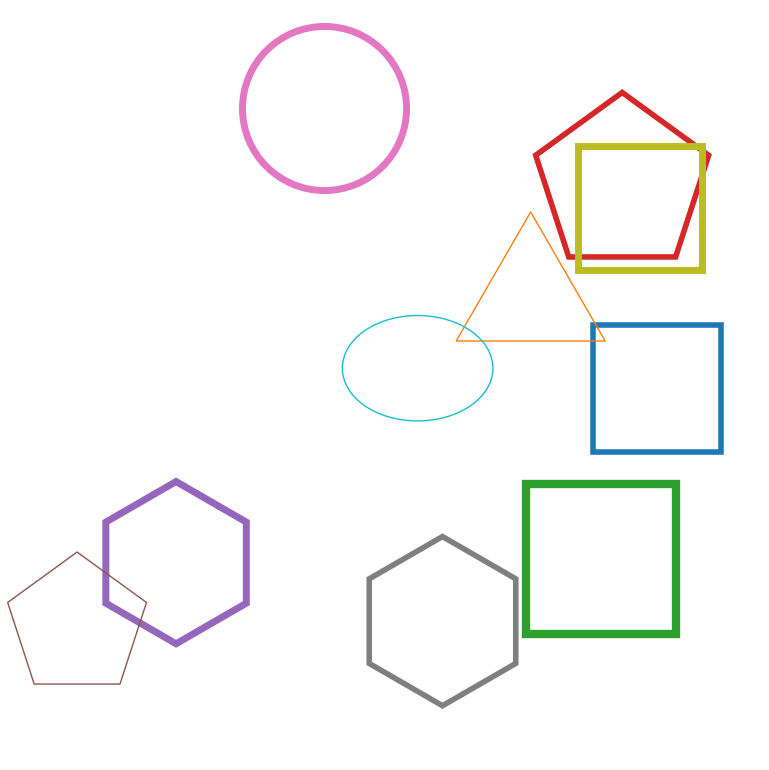[{"shape": "square", "thickness": 2, "radius": 0.41, "center": [0.854, 0.496]}, {"shape": "triangle", "thickness": 0.5, "radius": 0.56, "center": [0.689, 0.613]}, {"shape": "square", "thickness": 3, "radius": 0.49, "center": [0.78, 0.274]}, {"shape": "pentagon", "thickness": 2, "radius": 0.59, "center": [0.808, 0.762]}, {"shape": "hexagon", "thickness": 2.5, "radius": 0.53, "center": [0.229, 0.269]}, {"shape": "pentagon", "thickness": 0.5, "radius": 0.47, "center": [0.1, 0.188]}, {"shape": "circle", "thickness": 2.5, "radius": 0.53, "center": [0.421, 0.859]}, {"shape": "hexagon", "thickness": 2, "radius": 0.55, "center": [0.575, 0.193]}, {"shape": "square", "thickness": 2.5, "radius": 0.4, "center": [0.831, 0.73]}, {"shape": "oval", "thickness": 0.5, "radius": 0.49, "center": [0.542, 0.522]}]